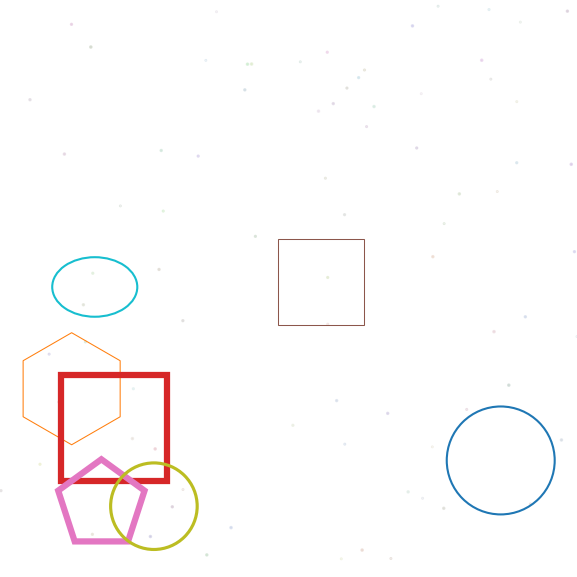[{"shape": "circle", "thickness": 1, "radius": 0.47, "center": [0.867, 0.202]}, {"shape": "hexagon", "thickness": 0.5, "radius": 0.49, "center": [0.124, 0.326]}, {"shape": "square", "thickness": 3, "radius": 0.46, "center": [0.198, 0.258]}, {"shape": "square", "thickness": 0.5, "radius": 0.37, "center": [0.556, 0.511]}, {"shape": "pentagon", "thickness": 3, "radius": 0.39, "center": [0.176, 0.125]}, {"shape": "circle", "thickness": 1.5, "radius": 0.37, "center": [0.267, 0.123]}, {"shape": "oval", "thickness": 1, "radius": 0.37, "center": [0.164, 0.502]}]